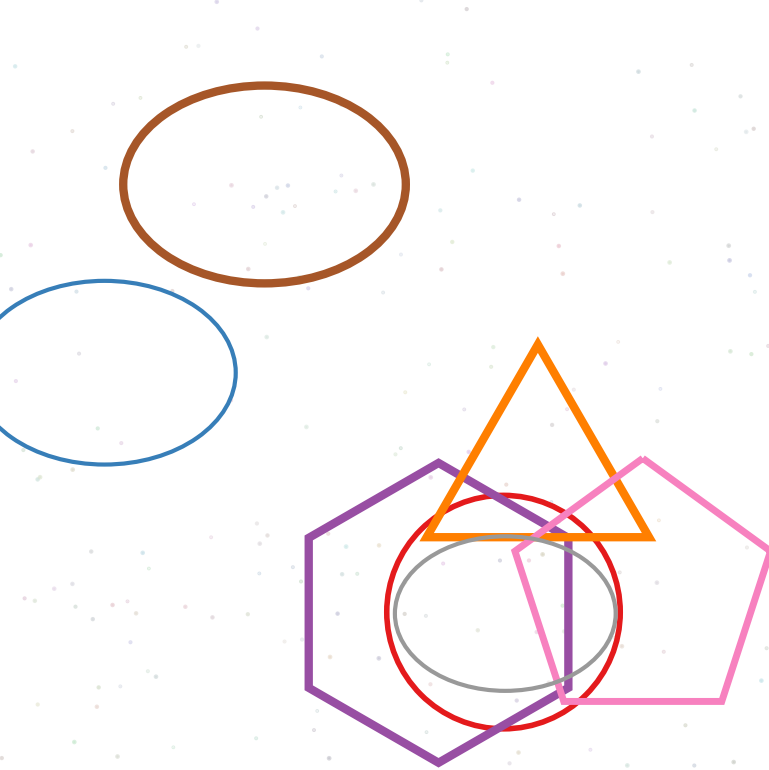[{"shape": "circle", "thickness": 2, "radius": 0.76, "center": [0.654, 0.205]}, {"shape": "oval", "thickness": 1.5, "radius": 0.85, "center": [0.136, 0.516]}, {"shape": "hexagon", "thickness": 3, "radius": 0.97, "center": [0.57, 0.204]}, {"shape": "triangle", "thickness": 3, "radius": 0.83, "center": [0.699, 0.386]}, {"shape": "oval", "thickness": 3, "radius": 0.92, "center": [0.344, 0.76]}, {"shape": "pentagon", "thickness": 2.5, "radius": 0.87, "center": [0.835, 0.23]}, {"shape": "oval", "thickness": 1.5, "radius": 0.72, "center": [0.656, 0.203]}]